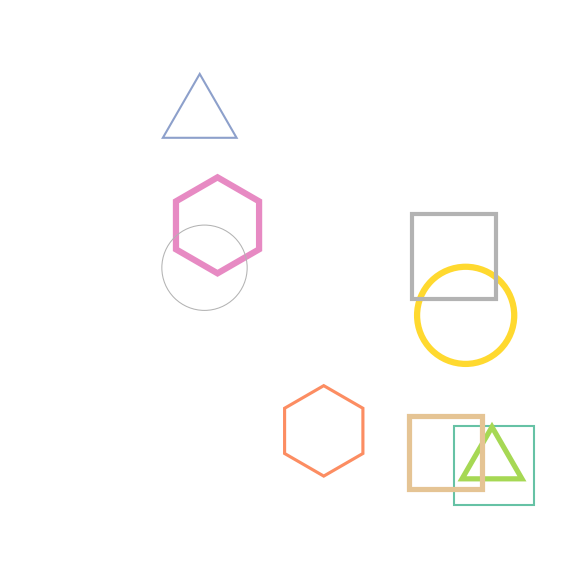[{"shape": "square", "thickness": 1, "radius": 0.34, "center": [0.856, 0.193]}, {"shape": "hexagon", "thickness": 1.5, "radius": 0.39, "center": [0.561, 0.253]}, {"shape": "triangle", "thickness": 1, "radius": 0.37, "center": [0.346, 0.797]}, {"shape": "hexagon", "thickness": 3, "radius": 0.42, "center": [0.377, 0.609]}, {"shape": "triangle", "thickness": 2.5, "radius": 0.3, "center": [0.852, 0.2]}, {"shape": "circle", "thickness": 3, "radius": 0.42, "center": [0.806, 0.453]}, {"shape": "square", "thickness": 2.5, "radius": 0.32, "center": [0.771, 0.215]}, {"shape": "square", "thickness": 2, "radius": 0.37, "center": [0.786, 0.555]}, {"shape": "circle", "thickness": 0.5, "radius": 0.37, "center": [0.354, 0.536]}]